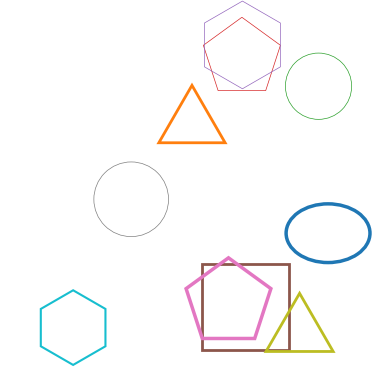[{"shape": "oval", "thickness": 2.5, "radius": 0.54, "center": [0.852, 0.394]}, {"shape": "triangle", "thickness": 2, "radius": 0.5, "center": [0.499, 0.679]}, {"shape": "circle", "thickness": 0.5, "radius": 0.43, "center": [0.827, 0.776]}, {"shape": "pentagon", "thickness": 0.5, "radius": 0.53, "center": [0.628, 0.85]}, {"shape": "hexagon", "thickness": 0.5, "radius": 0.57, "center": [0.63, 0.883]}, {"shape": "square", "thickness": 2, "radius": 0.56, "center": [0.638, 0.202]}, {"shape": "pentagon", "thickness": 2.5, "radius": 0.58, "center": [0.593, 0.215]}, {"shape": "circle", "thickness": 0.5, "radius": 0.48, "center": [0.341, 0.482]}, {"shape": "triangle", "thickness": 2, "radius": 0.5, "center": [0.778, 0.137]}, {"shape": "hexagon", "thickness": 1.5, "radius": 0.48, "center": [0.19, 0.149]}]